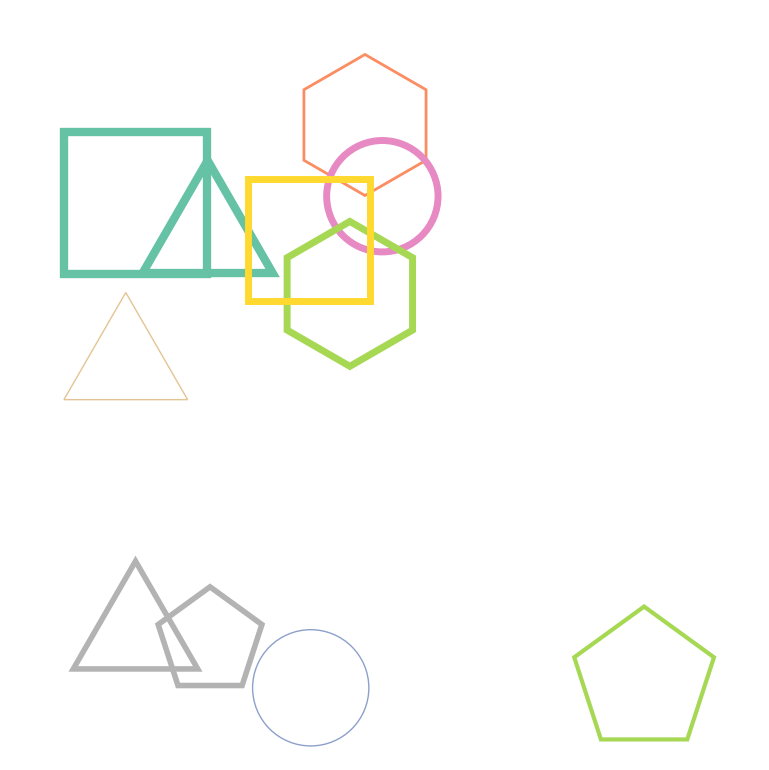[{"shape": "triangle", "thickness": 3, "radius": 0.49, "center": [0.27, 0.694]}, {"shape": "square", "thickness": 3, "radius": 0.46, "center": [0.176, 0.736]}, {"shape": "hexagon", "thickness": 1, "radius": 0.46, "center": [0.474, 0.838]}, {"shape": "circle", "thickness": 0.5, "radius": 0.38, "center": [0.404, 0.107]}, {"shape": "circle", "thickness": 2.5, "radius": 0.36, "center": [0.497, 0.745]}, {"shape": "pentagon", "thickness": 1.5, "radius": 0.48, "center": [0.836, 0.117]}, {"shape": "hexagon", "thickness": 2.5, "radius": 0.47, "center": [0.454, 0.618]}, {"shape": "square", "thickness": 2.5, "radius": 0.4, "center": [0.401, 0.688]}, {"shape": "triangle", "thickness": 0.5, "radius": 0.46, "center": [0.163, 0.527]}, {"shape": "triangle", "thickness": 2, "radius": 0.47, "center": [0.176, 0.178]}, {"shape": "pentagon", "thickness": 2, "radius": 0.35, "center": [0.273, 0.167]}]